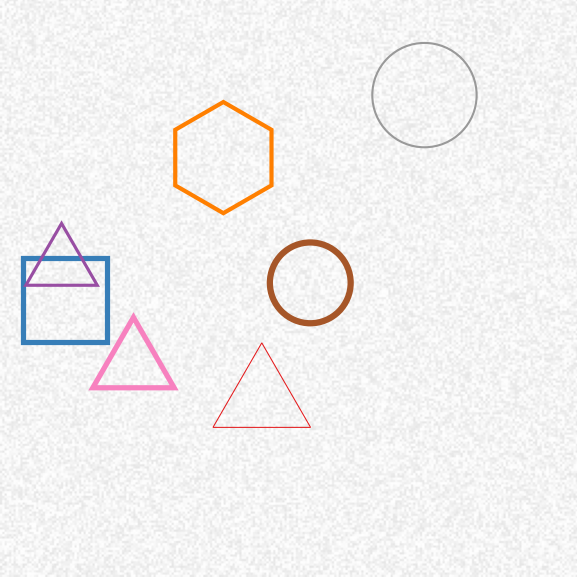[{"shape": "triangle", "thickness": 0.5, "radius": 0.49, "center": [0.453, 0.308]}, {"shape": "square", "thickness": 2.5, "radius": 0.36, "center": [0.113, 0.479]}, {"shape": "triangle", "thickness": 1.5, "radius": 0.36, "center": [0.107, 0.541]}, {"shape": "hexagon", "thickness": 2, "radius": 0.48, "center": [0.387, 0.726]}, {"shape": "circle", "thickness": 3, "radius": 0.35, "center": [0.537, 0.509]}, {"shape": "triangle", "thickness": 2.5, "radius": 0.41, "center": [0.231, 0.368]}, {"shape": "circle", "thickness": 1, "radius": 0.45, "center": [0.735, 0.834]}]